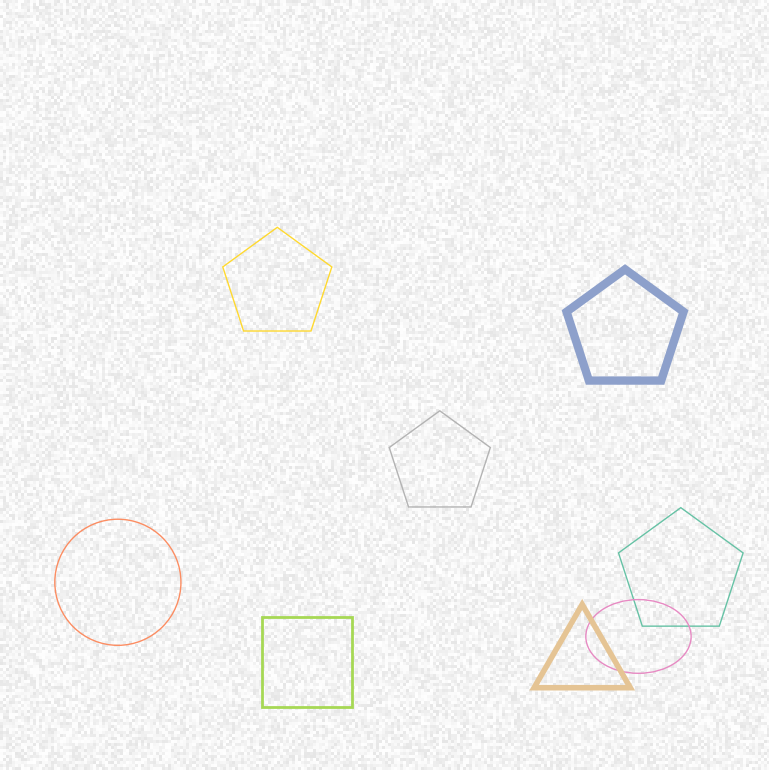[{"shape": "pentagon", "thickness": 0.5, "radius": 0.43, "center": [0.884, 0.256]}, {"shape": "circle", "thickness": 0.5, "radius": 0.41, "center": [0.153, 0.244]}, {"shape": "pentagon", "thickness": 3, "radius": 0.4, "center": [0.812, 0.57]}, {"shape": "oval", "thickness": 0.5, "radius": 0.34, "center": [0.829, 0.173]}, {"shape": "square", "thickness": 1, "radius": 0.29, "center": [0.399, 0.14]}, {"shape": "pentagon", "thickness": 0.5, "radius": 0.37, "center": [0.36, 0.63]}, {"shape": "triangle", "thickness": 2, "radius": 0.36, "center": [0.756, 0.143]}, {"shape": "pentagon", "thickness": 0.5, "radius": 0.35, "center": [0.571, 0.397]}]